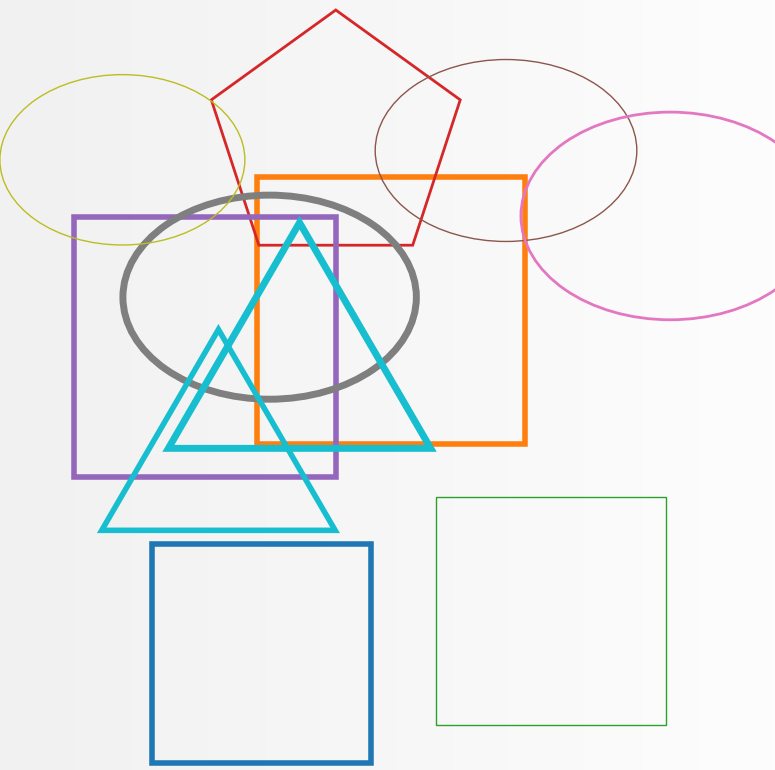[{"shape": "square", "thickness": 2, "radius": 0.71, "center": [0.337, 0.152]}, {"shape": "square", "thickness": 2, "radius": 0.86, "center": [0.505, 0.597]}, {"shape": "square", "thickness": 0.5, "radius": 0.74, "center": [0.711, 0.207]}, {"shape": "pentagon", "thickness": 1, "radius": 0.84, "center": [0.433, 0.818]}, {"shape": "square", "thickness": 2, "radius": 0.84, "center": [0.265, 0.549]}, {"shape": "oval", "thickness": 0.5, "radius": 0.84, "center": [0.653, 0.805]}, {"shape": "oval", "thickness": 1, "radius": 0.96, "center": [0.865, 0.72]}, {"shape": "oval", "thickness": 2.5, "radius": 0.95, "center": [0.348, 0.614]}, {"shape": "oval", "thickness": 0.5, "radius": 0.79, "center": [0.158, 0.792]}, {"shape": "triangle", "thickness": 2.5, "radius": 0.98, "center": [0.386, 0.515]}, {"shape": "triangle", "thickness": 2, "radius": 0.87, "center": [0.282, 0.398]}]